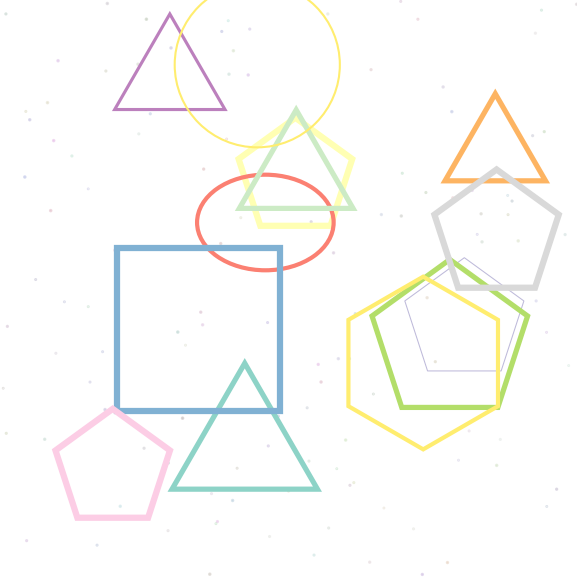[{"shape": "triangle", "thickness": 2.5, "radius": 0.73, "center": [0.424, 0.225]}, {"shape": "pentagon", "thickness": 3, "radius": 0.52, "center": [0.512, 0.692]}, {"shape": "pentagon", "thickness": 0.5, "radius": 0.54, "center": [0.804, 0.445]}, {"shape": "oval", "thickness": 2, "radius": 0.59, "center": [0.459, 0.614]}, {"shape": "square", "thickness": 3, "radius": 0.71, "center": [0.344, 0.429]}, {"shape": "triangle", "thickness": 2.5, "radius": 0.5, "center": [0.858, 0.736]}, {"shape": "pentagon", "thickness": 2.5, "radius": 0.71, "center": [0.779, 0.408]}, {"shape": "pentagon", "thickness": 3, "radius": 0.52, "center": [0.195, 0.187]}, {"shape": "pentagon", "thickness": 3, "radius": 0.57, "center": [0.86, 0.592]}, {"shape": "triangle", "thickness": 1.5, "radius": 0.55, "center": [0.294, 0.865]}, {"shape": "triangle", "thickness": 2.5, "radius": 0.57, "center": [0.513, 0.695]}, {"shape": "hexagon", "thickness": 2, "radius": 0.75, "center": [0.733, 0.371]}, {"shape": "circle", "thickness": 1, "radius": 0.71, "center": [0.445, 0.887]}]